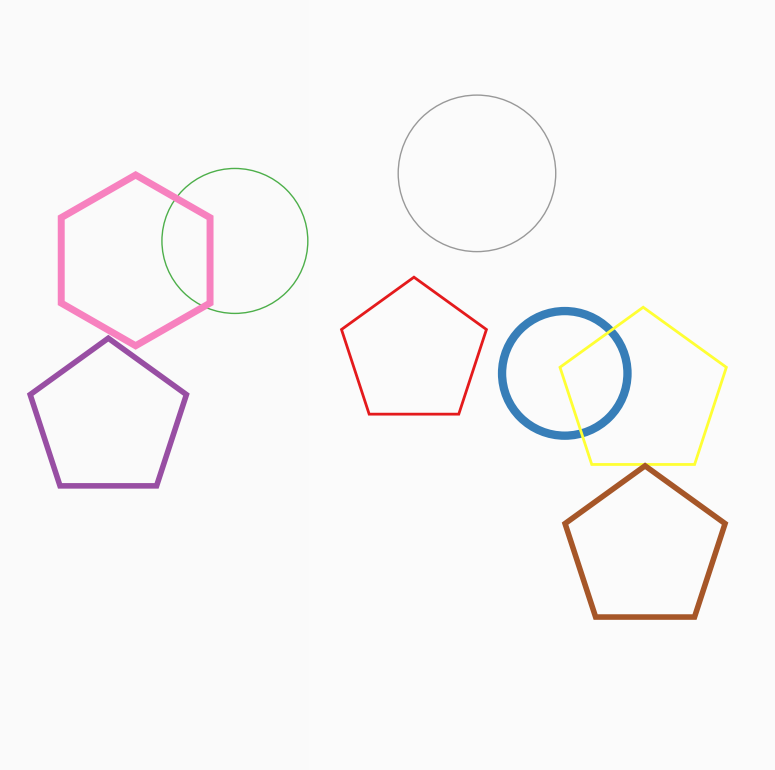[{"shape": "pentagon", "thickness": 1, "radius": 0.49, "center": [0.534, 0.542]}, {"shape": "circle", "thickness": 3, "radius": 0.4, "center": [0.729, 0.515]}, {"shape": "circle", "thickness": 0.5, "radius": 0.47, "center": [0.303, 0.687]}, {"shape": "pentagon", "thickness": 2, "radius": 0.53, "center": [0.14, 0.455]}, {"shape": "pentagon", "thickness": 1, "radius": 0.56, "center": [0.83, 0.488]}, {"shape": "pentagon", "thickness": 2, "radius": 0.54, "center": [0.832, 0.286]}, {"shape": "hexagon", "thickness": 2.5, "radius": 0.55, "center": [0.175, 0.662]}, {"shape": "circle", "thickness": 0.5, "radius": 0.51, "center": [0.615, 0.775]}]